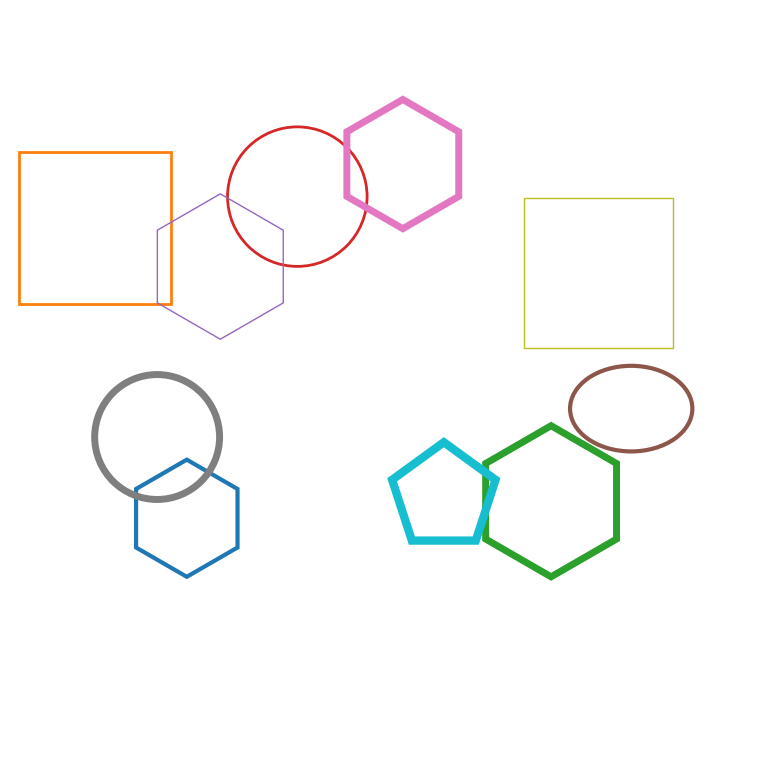[{"shape": "hexagon", "thickness": 1.5, "radius": 0.38, "center": [0.243, 0.327]}, {"shape": "square", "thickness": 1, "radius": 0.49, "center": [0.123, 0.704]}, {"shape": "hexagon", "thickness": 2.5, "radius": 0.49, "center": [0.716, 0.349]}, {"shape": "circle", "thickness": 1, "radius": 0.45, "center": [0.386, 0.745]}, {"shape": "hexagon", "thickness": 0.5, "radius": 0.47, "center": [0.286, 0.654]}, {"shape": "oval", "thickness": 1.5, "radius": 0.4, "center": [0.82, 0.469]}, {"shape": "hexagon", "thickness": 2.5, "radius": 0.42, "center": [0.523, 0.787]}, {"shape": "circle", "thickness": 2.5, "radius": 0.41, "center": [0.204, 0.432]}, {"shape": "square", "thickness": 0.5, "radius": 0.49, "center": [0.777, 0.645]}, {"shape": "pentagon", "thickness": 3, "radius": 0.35, "center": [0.576, 0.355]}]